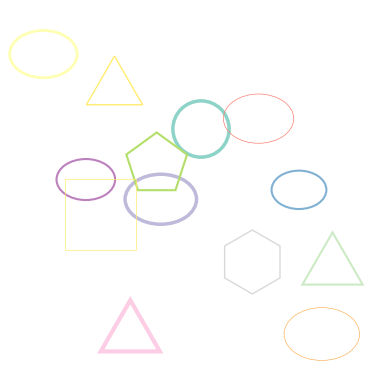[{"shape": "circle", "thickness": 2.5, "radius": 0.37, "center": [0.522, 0.665]}, {"shape": "oval", "thickness": 2, "radius": 0.44, "center": [0.113, 0.859]}, {"shape": "oval", "thickness": 2.5, "radius": 0.46, "center": [0.418, 0.482]}, {"shape": "oval", "thickness": 0.5, "radius": 0.46, "center": [0.672, 0.692]}, {"shape": "oval", "thickness": 1.5, "radius": 0.36, "center": [0.777, 0.507]}, {"shape": "oval", "thickness": 0.5, "radius": 0.49, "center": [0.836, 0.132]}, {"shape": "pentagon", "thickness": 1.5, "radius": 0.41, "center": [0.407, 0.573]}, {"shape": "triangle", "thickness": 3, "radius": 0.44, "center": [0.338, 0.132]}, {"shape": "hexagon", "thickness": 1, "radius": 0.42, "center": [0.655, 0.32]}, {"shape": "oval", "thickness": 1.5, "radius": 0.38, "center": [0.223, 0.534]}, {"shape": "triangle", "thickness": 1.5, "radius": 0.45, "center": [0.864, 0.306]}, {"shape": "square", "thickness": 0.5, "radius": 0.46, "center": [0.261, 0.442]}, {"shape": "triangle", "thickness": 1, "radius": 0.42, "center": [0.297, 0.77]}]